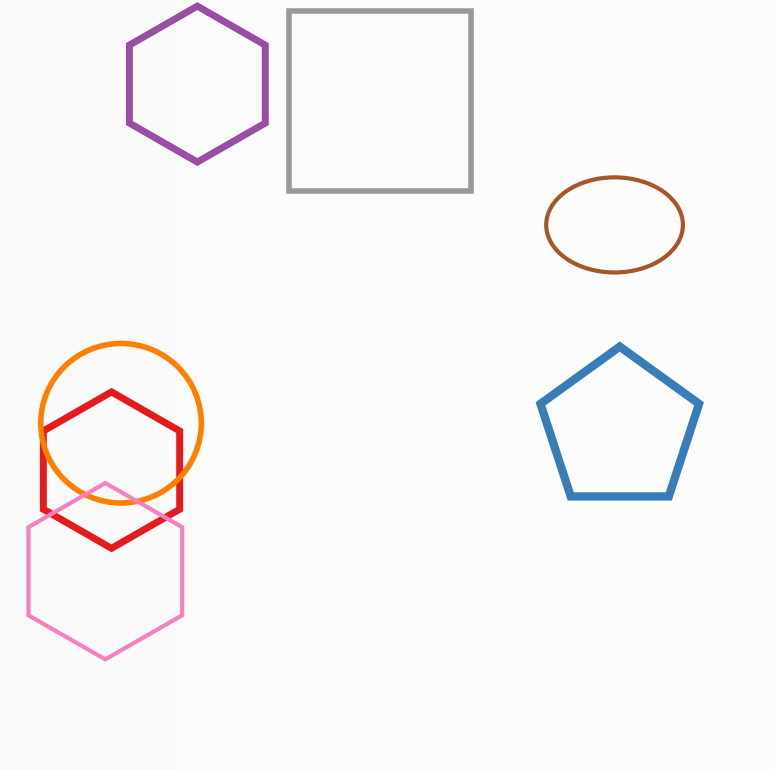[{"shape": "hexagon", "thickness": 2.5, "radius": 0.51, "center": [0.144, 0.389]}, {"shape": "pentagon", "thickness": 3, "radius": 0.54, "center": [0.8, 0.442]}, {"shape": "hexagon", "thickness": 2.5, "radius": 0.51, "center": [0.255, 0.891]}, {"shape": "circle", "thickness": 2, "radius": 0.52, "center": [0.156, 0.45]}, {"shape": "oval", "thickness": 1.5, "radius": 0.44, "center": [0.793, 0.708]}, {"shape": "hexagon", "thickness": 1.5, "radius": 0.57, "center": [0.136, 0.258]}, {"shape": "square", "thickness": 2, "radius": 0.58, "center": [0.49, 0.869]}]